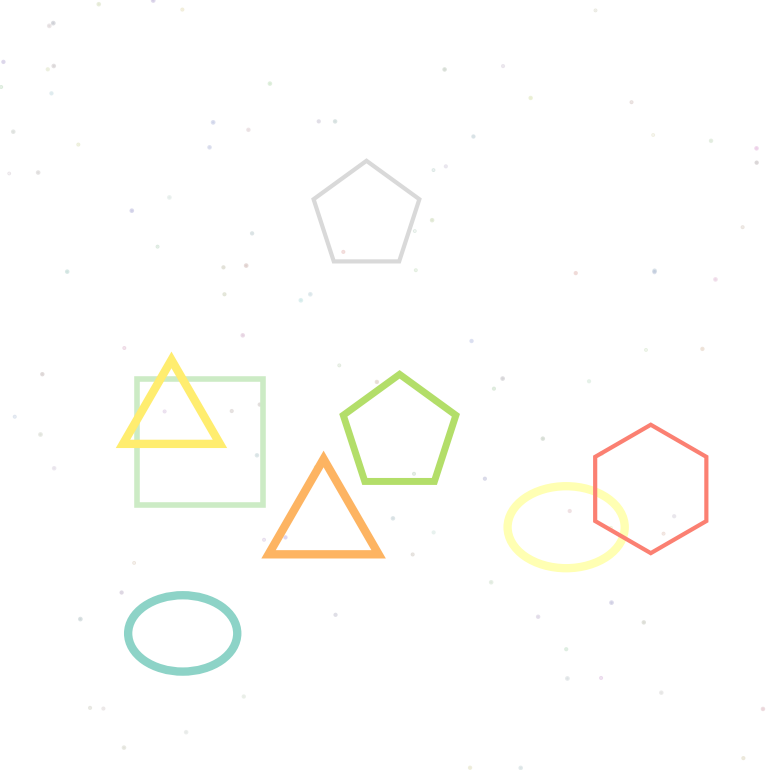[{"shape": "oval", "thickness": 3, "radius": 0.35, "center": [0.237, 0.177]}, {"shape": "oval", "thickness": 3, "radius": 0.38, "center": [0.735, 0.315]}, {"shape": "hexagon", "thickness": 1.5, "radius": 0.42, "center": [0.845, 0.365]}, {"shape": "triangle", "thickness": 3, "radius": 0.41, "center": [0.42, 0.321]}, {"shape": "pentagon", "thickness": 2.5, "radius": 0.38, "center": [0.519, 0.437]}, {"shape": "pentagon", "thickness": 1.5, "radius": 0.36, "center": [0.476, 0.719]}, {"shape": "square", "thickness": 2, "radius": 0.41, "center": [0.26, 0.426]}, {"shape": "triangle", "thickness": 3, "radius": 0.36, "center": [0.223, 0.46]}]